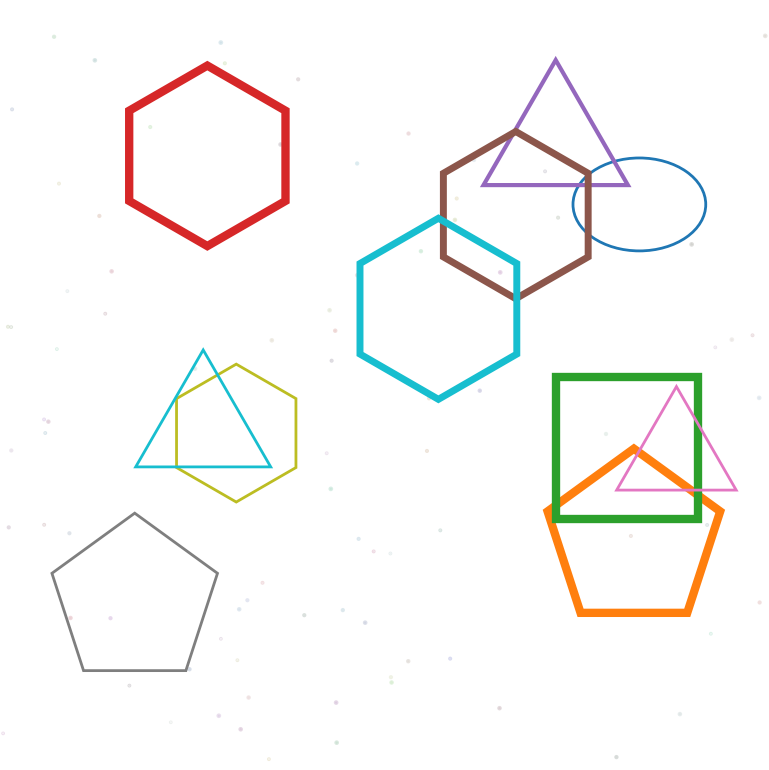[{"shape": "oval", "thickness": 1, "radius": 0.43, "center": [0.83, 0.734]}, {"shape": "pentagon", "thickness": 3, "radius": 0.59, "center": [0.823, 0.299]}, {"shape": "square", "thickness": 3, "radius": 0.46, "center": [0.814, 0.418]}, {"shape": "hexagon", "thickness": 3, "radius": 0.59, "center": [0.269, 0.798]}, {"shape": "triangle", "thickness": 1.5, "radius": 0.54, "center": [0.722, 0.814]}, {"shape": "hexagon", "thickness": 2.5, "radius": 0.54, "center": [0.67, 0.721]}, {"shape": "triangle", "thickness": 1, "radius": 0.45, "center": [0.878, 0.408]}, {"shape": "pentagon", "thickness": 1, "radius": 0.57, "center": [0.175, 0.221]}, {"shape": "hexagon", "thickness": 1, "radius": 0.45, "center": [0.307, 0.438]}, {"shape": "hexagon", "thickness": 2.5, "radius": 0.59, "center": [0.569, 0.599]}, {"shape": "triangle", "thickness": 1, "radius": 0.51, "center": [0.264, 0.444]}]